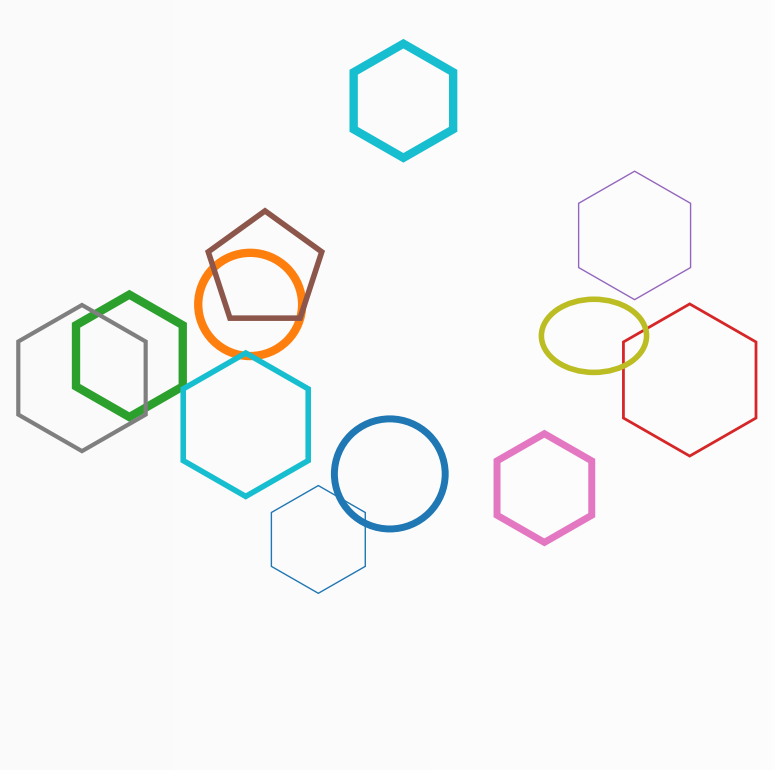[{"shape": "hexagon", "thickness": 0.5, "radius": 0.35, "center": [0.411, 0.299]}, {"shape": "circle", "thickness": 2.5, "radius": 0.36, "center": [0.503, 0.385]}, {"shape": "circle", "thickness": 3, "radius": 0.34, "center": [0.323, 0.605]}, {"shape": "hexagon", "thickness": 3, "radius": 0.4, "center": [0.167, 0.538]}, {"shape": "hexagon", "thickness": 1, "radius": 0.49, "center": [0.89, 0.507]}, {"shape": "hexagon", "thickness": 0.5, "radius": 0.42, "center": [0.819, 0.694]}, {"shape": "pentagon", "thickness": 2, "radius": 0.39, "center": [0.342, 0.649]}, {"shape": "hexagon", "thickness": 2.5, "radius": 0.35, "center": [0.702, 0.366]}, {"shape": "hexagon", "thickness": 1.5, "radius": 0.47, "center": [0.106, 0.509]}, {"shape": "oval", "thickness": 2, "radius": 0.34, "center": [0.766, 0.564]}, {"shape": "hexagon", "thickness": 3, "radius": 0.37, "center": [0.521, 0.869]}, {"shape": "hexagon", "thickness": 2, "radius": 0.47, "center": [0.317, 0.448]}]